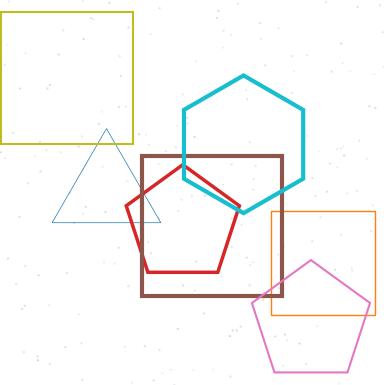[{"shape": "triangle", "thickness": 0.5, "radius": 0.82, "center": [0.277, 0.503]}, {"shape": "square", "thickness": 1, "radius": 0.67, "center": [0.838, 0.316]}, {"shape": "pentagon", "thickness": 2.5, "radius": 0.77, "center": [0.475, 0.418]}, {"shape": "square", "thickness": 3, "radius": 0.91, "center": [0.55, 0.413]}, {"shape": "pentagon", "thickness": 1.5, "radius": 0.81, "center": [0.808, 0.163]}, {"shape": "square", "thickness": 1.5, "radius": 0.86, "center": [0.173, 0.798]}, {"shape": "hexagon", "thickness": 3, "radius": 0.89, "center": [0.633, 0.625]}]